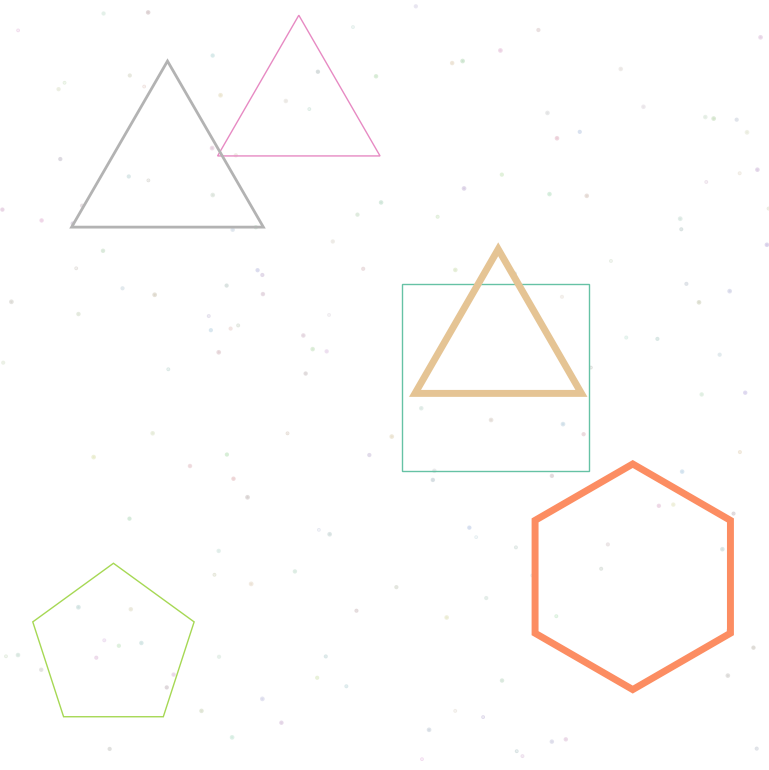[{"shape": "square", "thickness": 0.5, "radius": 0.61, "center": [0.644, 0.51]}, {"shape": "hexagon", "thickness": 2.5, "radius": 0.73, "center": [0.822, 0.251]}, {"shape": "triangle", "thickness": 0.5, "radius": 0.61, "center": [0.388, 0.858]}, {"shape": "pentagon", "thickness": 0.5, "radius": 0.55, "center": [0.147, 0.158]}, {"shape": "triangle", "thickness": 2.5, "radius": 0.62, "center": [0.647, 0.551]}, {"shape": "triangle", "thickness": 1, "radius": 0.72, "center": [0.218, 0.777]}]